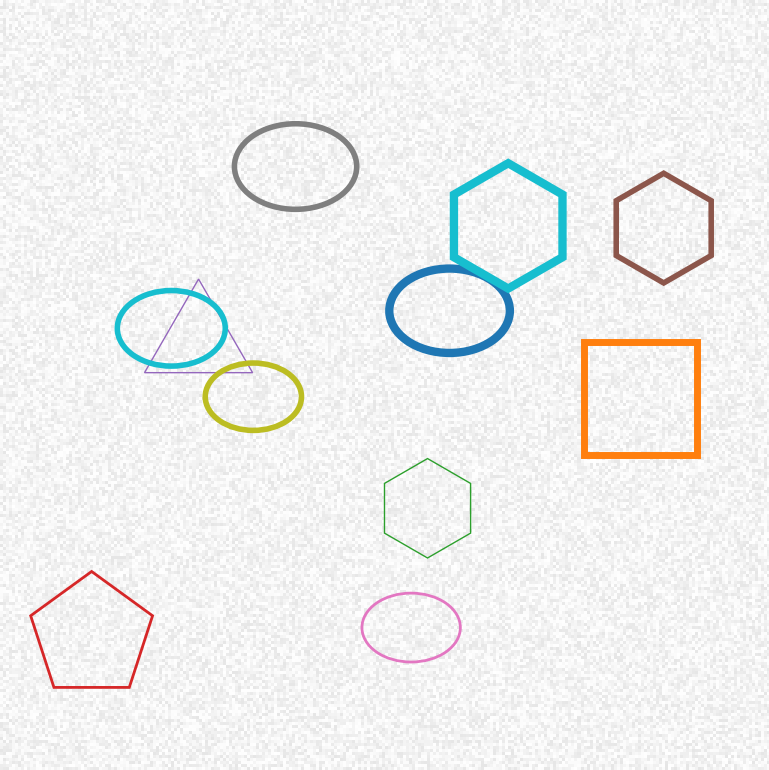[{"shape": "oval", "thickness": 3, "radius": 0.39, "center": [0.584, 0.596]}, {"shape": "square", "thickness": 2.5, "radius": 0.37, "center": [0.832, 0.482]}, {"shape": "hexagon", "thickness": 0.5, "radius": 0.32, "center": [0.555, 0.34]}, {"shape": "pentagon", "thickness": 1, "radius": 0.42, "center": [0.119, 0.175]}, {"shape": "triangle", "thickness": 0.5, "radius": 0.41, "center": [0.258, 0.557]}, {"shape": "hexagon", "thickness": 2, "radius": 0.36, "center": [0.862, 0.704]}, {"shape": "oval", "thickness": 1, "radius": 0.32, "center": [0.534, 0.185]}, {"shape": "oval", "thickness": 2, "radius": 0.4, "center": [0.384, 0.784]}, {"shape": "oval", "thickness": 2, "radius": 0.31, "center": [0.329, 0.485]}, {"shape": "oval", "thickness": 2, "radius": 0.35, "center": [0.222, 0.574]}, {"shape": "hexagon", "thickness": 3, "radius": 0.41, "center": [0.66, 0.707]}]